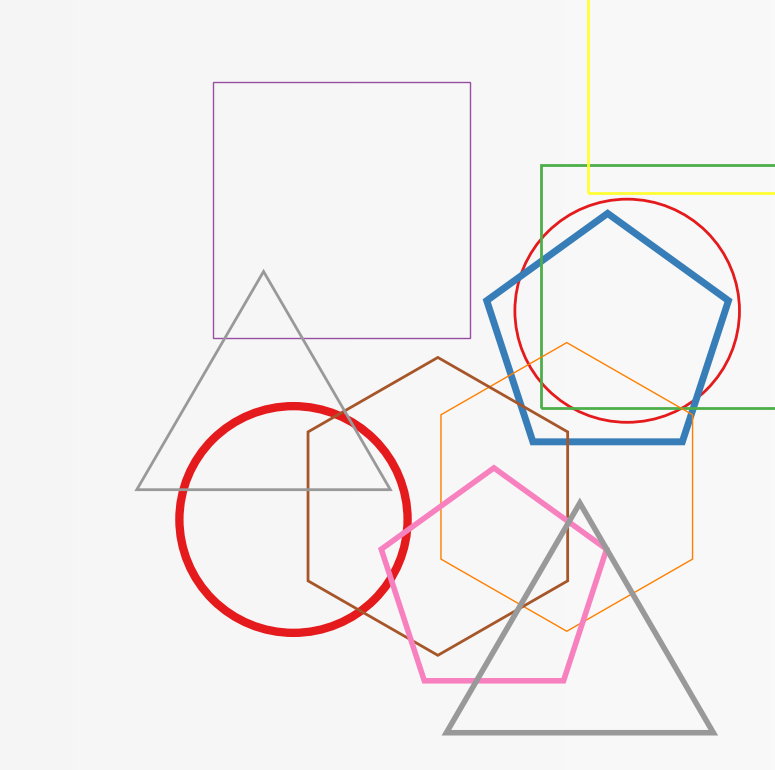[{"shape": "circle", "thickness": 1, "radius": 0.72, "center": [0.809, 0.596]}, {"shape": "circle", "thickness": 3, "radius": 0.74, "center": [0.379, 0.325]}, {"shape": "pentagon", "thickness": 2.5, "radius": 0.82, "center": [0.784, 0.559]}, {"shape": "square", "thickness": 1, "radius": 0.79, "center": [0.855, 0.628]}, {"shape": "square", "thickness": 0.5, "radius": 0.83, "center": [0.44, 0.727]}, {"shape": "hexagon", "thickness": 0.5, "radius": 0.94, "center": [0.731, 0.368]}, {"shape": "square", "thickness": 1, "radius": 0.67, "center": [0.893, 0.884]}, {"shape": "hexagon", "thickness": 1, "radius": 0.97, "center": [0.565, 0.342]}, {"shape": "pentagon", "thickness": 2, "radius": 0.76, "center": [0.637, 0.24]}, {"shape": "triangle", "thickness": 2, "radius": 0.99, "center": [0.748, 0.148]}, {"shape": "triangle", "thickness": 1, "radius": 0.94, "center": [0.34, 0.458]}]